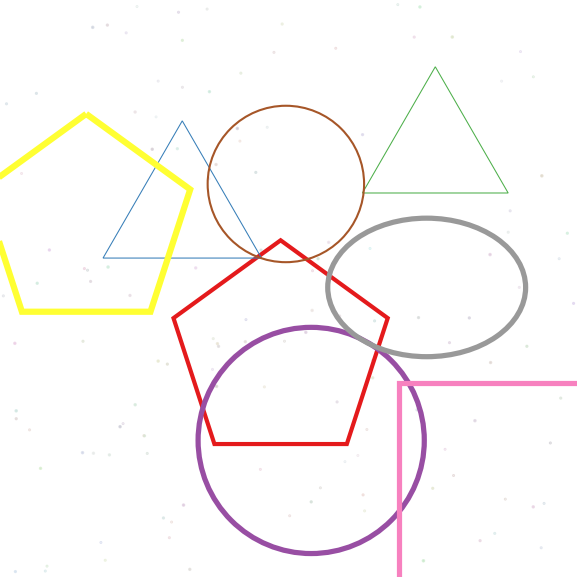[{"shape": "pentagon", "thickness": 2, "radius": 0.98, "center": [0.486, 0.388]}, {"shape": "triangle", "thickness": 0.5, "radius": 0.79, "center": [0.316, 0.631]}, {"shape": "triangle", "thickness": 0.5, "radius": 0.73, "center": [0.754, 0.738]}, {"shape": "circle", "thickness": 2.5, "radius": 0.98, "center": [0.539, 0.236]}, {"shape": "pentagon", "thickness": 3, "radius": 0.95, "center": [0.149, 0.613]}, {"shape": "circle", "thickness": 1, "radius": 0.68, "center": [0.495, 0.681]}, {"shape": "square", "thickness": 2.5, "radius": 0.97, "center": [0.884, 0.143]}, {"shape": "oval", "thickness": 2.5, "radius": 0.86, "center": [0.739, 0.501]}]